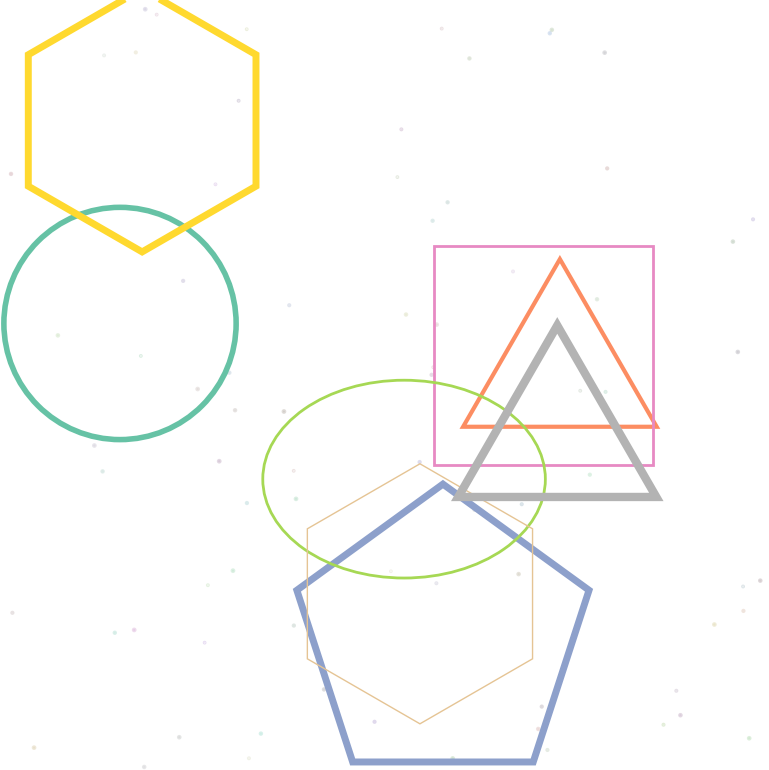[{"shape": "circle", "thickness": 2, "radius": 0.75, "center": [0.156, 0.58]}, {"shape": "triangle", "thickness": 1.5, "radius": 0.73, "center": [0.727, 0.518]}, {"shape": "pentagon", "thickness": 2.5, "radius": 1.0, "center": [0.575, 0.172]}, {"shape": "square", "thickness": 1, "radius": 0.71, "center": [0.705, 0.538]}, {"shape": "oval", "thickness": 1, "radius": 0.92, "center": [0.525, 0.378]}, {"shape": "hexagon", "thickness": 2.5, "radius": 0.85, "center": [0.185, 0.844]}, {"shape": "hexagon", "thickness": 0.5, "radius": 0.84, "center": [0.545, 0.229]}, {"shape": "triangle", "thickness": 3, "radius": 0.74, "center": [0.724, 0.429]}]